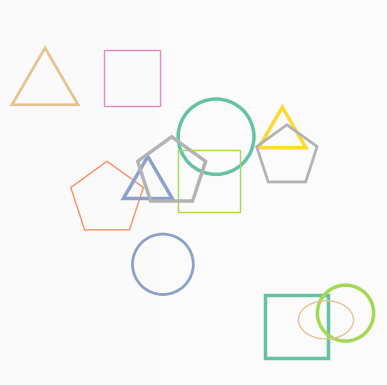[{"shape": "square", "thickness": 2.5, "radius": 0.41, "center": [0.764, 0.152]}, {"shape": "circle", "thickness": 2.5, "radius": 0.49, "center": [0.558, 0.645]}, {"shape": "pentagon", "thickness": 1, "radius": 0.49, "center": [0.276, 0.483]}, {"shape": "triangle", "thickness": 2.5, "radius": 0.36, "center": [0.381, 0.521]}, {"shape": "circle", "thickness": 2, "radius": 0.39, "center": [0.42, 0.314]}, {"shape": "square", "thickness": 1, "radius": 0.36, "center": [0.341, 0.797]}, {"shape": "circle", "thickness": 2.5, "radius": 0.36, "center": [0.892, 0.187]}, {"shape": "square", "thickness": 1, "radius": 0.4, "center": [0.54, 0.53]}, {"shape": "triangle", "thickness": 2.5, "radius": 0.35, "center": [0.729, 0.651]}, {"shape": "triangle", "thickness": 2, "radius": 0.49, "center": [0.116, 0.777]}, {"shape": "oval", "thickness": 1, "radius": 0.36, "center": [0.841, 0.169]}, {"shape": "pentagon", "thickness": 2.5, "radius": 0.46, "center": [0.443, 0.552]}, {"shape": "pentagon", "thickness": 2, "radius": 0.41, "center": [0.74, 0.594]}]